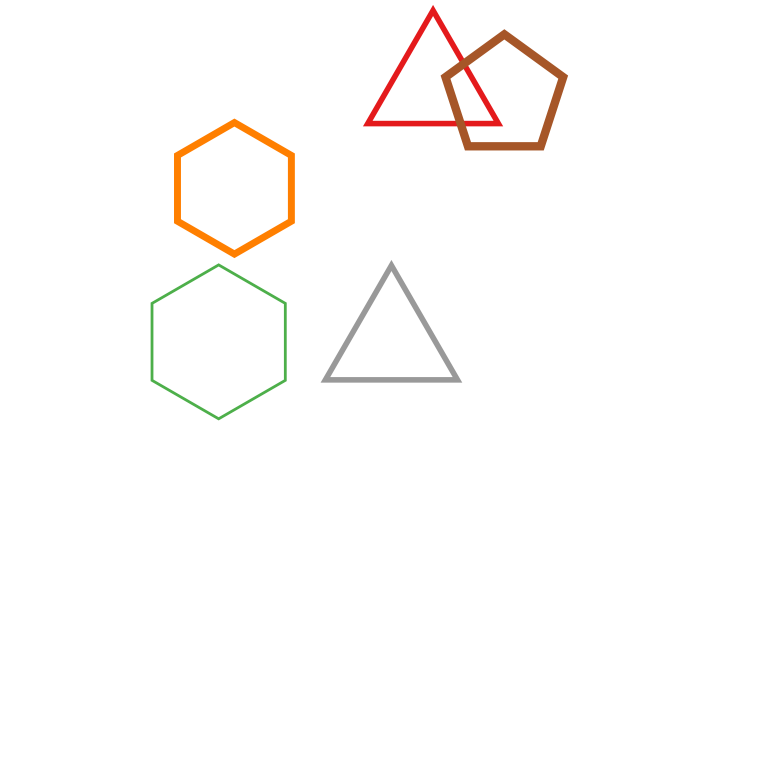[{"shape": "triangle", "thickness": 2, "radius": 0.49, "center": [0.562, 0.888]}, {"shape": "hexagon", "thickness": 1, "radius": 0.5, "center": [0.284, 0.556]}, {"shape": "hexagon", "thickness": 2.5, "radius": 0.43, "center": [0.304, 0.755]}, {"shape": "pentagon", "thickness": 3, "radius": 0.4, "center": [0.655, 0.875]}, {"shape": "triangle", "thickness": 2, "radius": 0.5, "center": [0.508, 0.556]}]